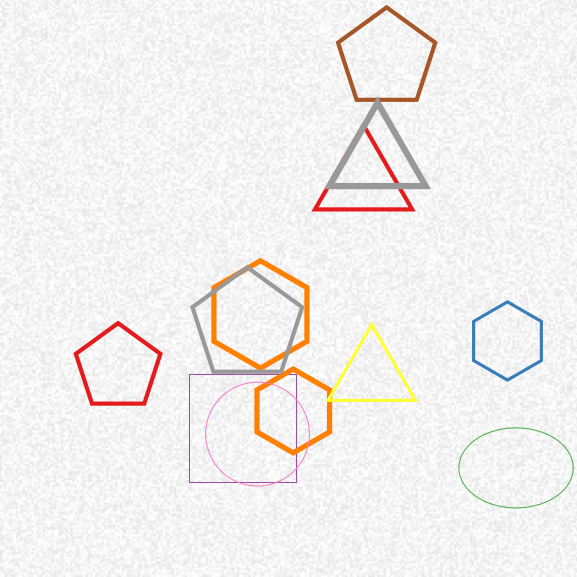[{"shape": "triangle", "thickness": 2, "radius": 0.49, "center": [0.63, 0.685]}, {"shape": "pentagon", "thickness": 2, "radius": 0.39, "center": [0.205, 0.363]}, {"shape": "hexagon", "thickness": 1.5, "radius": 0.34, "center": [0.879, 0.409]}, {"shape": "oval", "thickness": 0.5, "radius": 0.49, "center": [0.894, 0.189]}, {"shape": "square", "thickness": 0.5, "radius": 0.47, "center": [0.42, 0.259]}, {"shape": "hexagon", "thickness": 2.5, "radius": 0.46, "center": [0.451, 0.455]}, {"shape": "hexagon", "thickness": 2.5, "radius": 0.36, "center": [0.508, 0.288]}, {"shape": "triangle", "thickness": 1.5, "radius": 0.44, "center": [0.644, 0.35]}, {"shape": "pentagon", "thickness": 2, "radius": 0.44, "center": [0.67, 0.898]}, {"shape": "circle", "thickness": 0.5, "radius": 0.45, "center": [0.446, 0.247]}, {"shape": "triangle", "thickness": 3, "radius": 0.48, "center": [0.654, 0.725]}, {"shape": "pentagon", "thickness": 2, "radius": 0.5, "center": [0.428, 0.436]}]